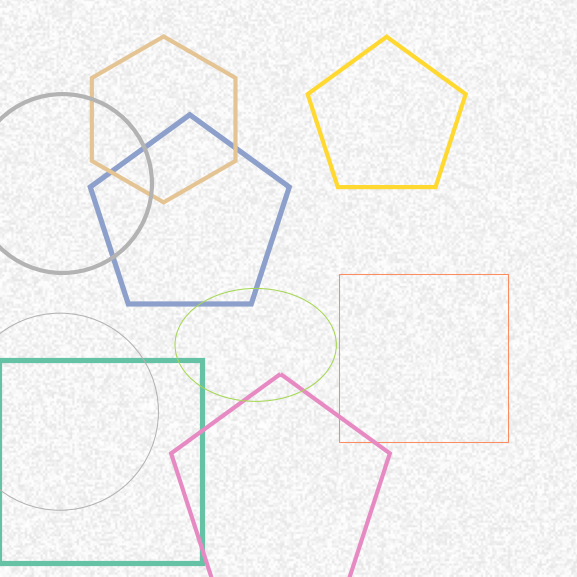[{"shape": "square", "thickness": 2.5, "radius": 0.88, "center": [0.174, 0.2]}, {"shape": "square", "thickness": 0.5, "radius": 0.73, "center": [0.733, 0.379]}, {"shape": "pentagon", "thickness": 2.5, "radius": 0.91, "center": [0.329, 0.619]}, {"shape": "pentagon", "thickness": 2, "radius": 1.0, "center": [0.486, 0.153]}, {"shape": "oval", "thickness": 0.5, "radius": 0.7, "center": [0.443, 0.402]}, {"shape": "pentagon", "thickness": 2, "radius": 0.72, "center": [0.67, 0.792]}, {"shape": "hexagon", "thickness": 2, "radius": 0.72, "center": [0.283, 0.792]}, {"shape": "circle", "thickness": 2, "radius": 0.77, "center": [0.108, 0.681]}, {"shape": "circle", "thickness": 0.5, "radius": 0.85, "center": [0.104, 0.286]}]